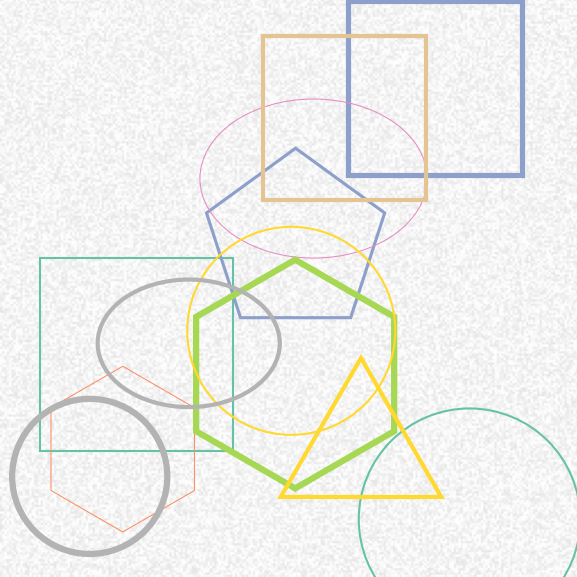[{"shape": "circle", "thickness": 1, "radius": 0.96, "center": [0.813, 0.1]}, {"shape": "square", "thickness": 1, "radius": 0.84, "center": [0.236, 0.385]}, {"shape": "hexagon", "thickness": 0.5, "radius": 0.72, "center": [0.213, 0.221]}, {"shape": "square", "thickness": 2.5, "radius": 0.75, "center": [0.753, 0.847]}, {"shape": "pentagon", "thickness": 1.5, "radius": 0.81, "center": [0.512, 0.58]}, {"shape": "oval", "thickness": 0.5, "radius": 0.98, "center": [0.543, 0.69]}, {"shape": "hexagon", "thickness": 3, "radius": 0.99, "center": [0.511, 0.351]}, {"shape": "triangle", "thickness": 2, "radius": 0.8, "center": [0.625, 0.219]}, {"shape": "circle", "thickness": 1, "radius": 0.9, "center": [0.504, 0.426]}, {"shape": "square", "thickness": 2, "radius": 0.71, "center": [0.597, 0.795]}, {"shape": "oval", "thickness": 2, "radius": 0.79, "center": [0.327, 0.405]}, {"shape": "circle", "thickness": 3, "radius": 0.67, "center": [0.155, 0.174]}]